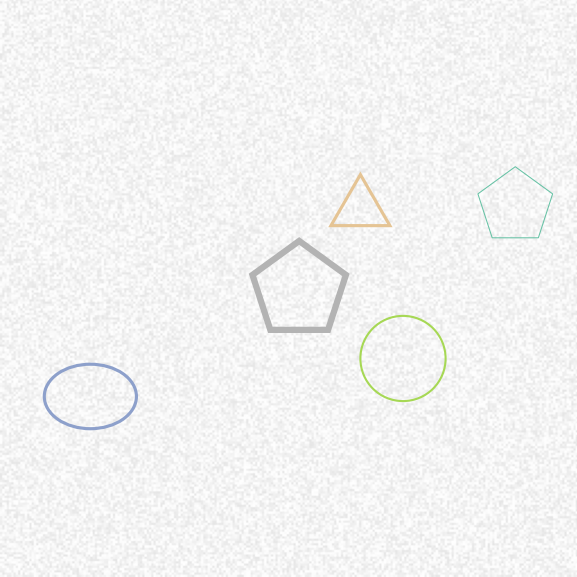[{"shape": "pentagon", "thickness": 0.5, "radius": 0.34, "center": [0.892, 0.642]}, {"shape": "oval", "thickness": 1.5, "radius": 0.4, "center": [0.156, 0.313]}, {"shape": "circle", "thickness": 1, "radius": 0.37, "center": [0.698, 0.378]}, {"shape": "triangle", "thickness": 1.5, "radius": 0.29, "center": [0.624, 0.638]}, {"shape": "pentagon", "thickness": 3, "radius": 0.43, "center": [0.518, 0.497]}]